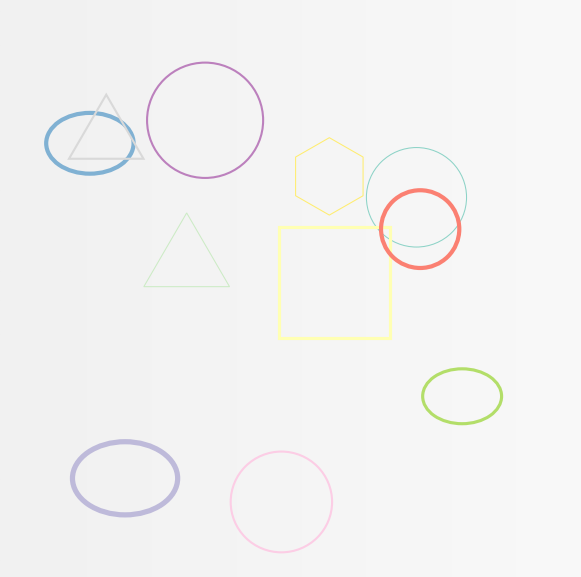[{"shape": "circle", "thickness": 0.5, "radius": 0.43, "center": [0.717, 0.658]}, {"shape": "square", "thickness": 1.5, "radius": 0.48, "center": [0.575, 0.51]}, {"shape": "oval", "thickness": 2.5, "radius": 0.45, "center": [0.215, 0.171]}, {"shape": "circle", "thickness": 2, "radius": 0.34, "center": [0.723, 0.602]}, {"shape": "oval", "thickness": 2, "radius": 0.38, "center": [0.155, 0.751]}, {"shape": "oval", "thickness": 1.5, "radius": 0.34, "center": [0.795, 0.313]}, {"shape": "circle", "thickness": 1, "radius": 0.44, "center": [0.484, 0.13]}, {"shape": "triangle", "thickness": 1, "radius": 0.37, "center": [0.183, 0.761]}, {"shape": "circle", "thickness": 1, "radius": 0.5, "center": [0.353, 0.791]}, {"shape": "triangle", "thickness": 0.5, "radius": 0.43, "center": [0.321, 0.545]}, {"shape": "hexagon", "thickness": 0.5, "radius": 0.34, "center": [0.567, 0.694]}]